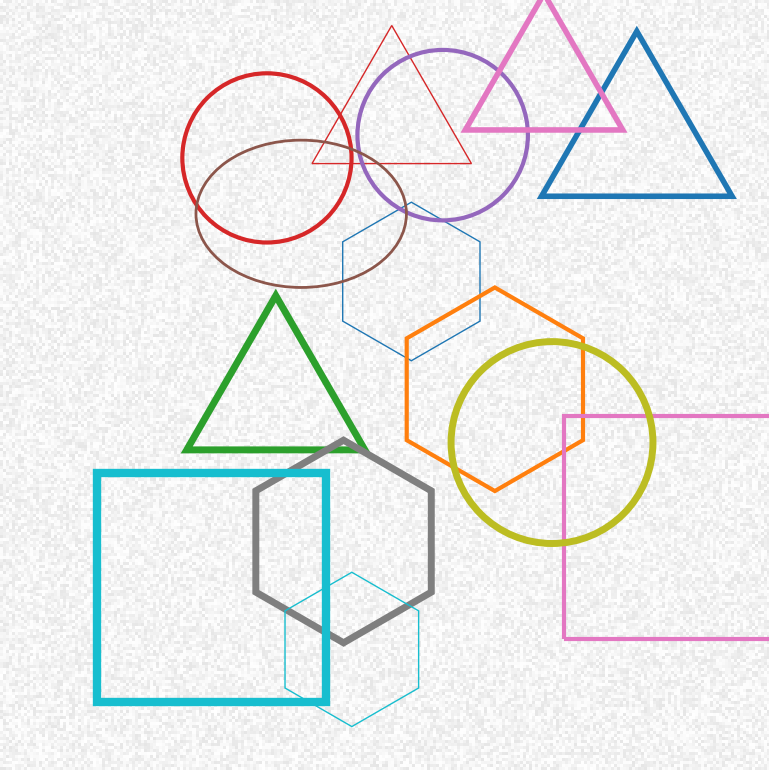[{"shape": "hexagon", "thickness": 0.5, "radius": 0.51, "center": [0.534, 0.634]}, {"shape": "triangle", "thickness": 2, "radius": 0.71, "center": [0.827, 0.817]}, {"shape": "hexagon", "thickness": 1.5, "radius": 0.66, "center": [0.643, 0.494]}, {"shape": "triangle", "thickness": 2.5, "radius": 0.67, "center": [0.358, 0.483]}, {"shape": "triangle", "thickness": 0.5, "radius": 0.6, "center": [0.509, 0.847]}, {"shape": "circle", "thickness": 1.5, "radius": 0.55, "center": [0.347, 0.795]}, {"shape": "circle", "thickness": 1.5, "radius": 0.55, "center": [0.575, 0.824]}, {"shape": "oval", "thickness": 1, "radius": 0.68, "center": [0.391, 0.722]}, {"shape": "triangle", "thickness": 2, "radius": 0.59, "center": [0.707, 0.89]}, {"shape": "square", "thickness": 1.5, "radius": 0.72, "center": [0.877, 0.314]}, {"shape": "hexagon", "thickness": 2.5, "radius": 0.66, "center": [0.446, 0.297]}, {"shape": "circle", "thickness": 2.5, "radius": 0.66, "center": [0.717, 0.425]}, {"shape": "hexagon", "thickness": 0.5, "radius": 0.5, "center": [0.457, 0.157]}, {"shape": "square", "thickness": 3, "radius": 0.74, "center": [0.275, 0.237]}]